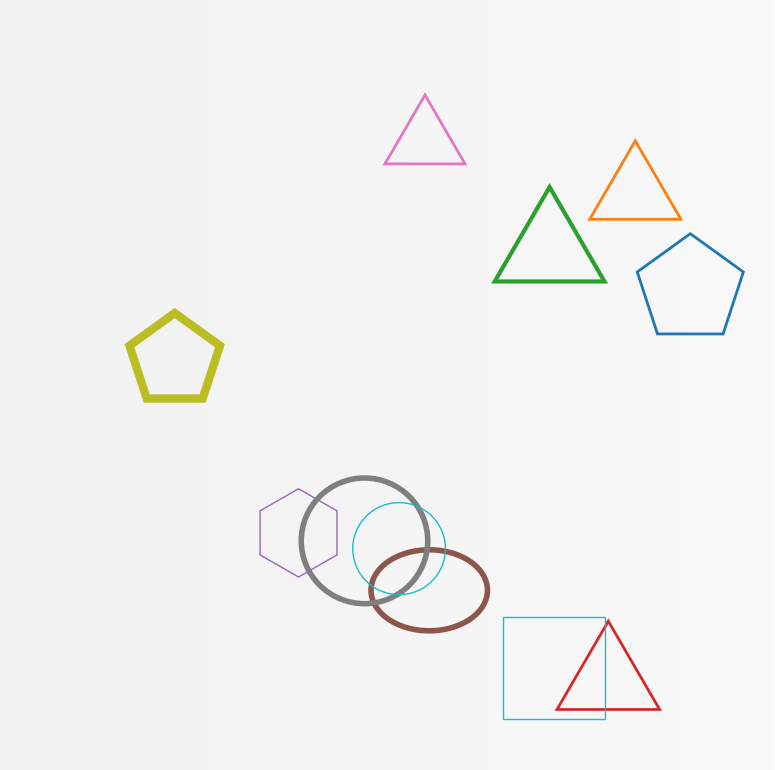[{"shape": "pentagon", "thickness": 1, "radius": 0.36, "center": [0.891, 0.625]}, {"shape": "triangle", "thickness": 1, "radius": 0.34, "center": [0.82, 0.749]}, {"shape": "triangle", "thickness": 1.5, "radius": 0.41, "center": [0.709, 0.675]}, {"shape": "triangle", "thickness": 1, "radius": 0.38, "center": [0.785, 0.117]}, {"shape": "hexagon", "thickness": 0.5, "radius": 0.29, "center": [0.385, 0.308]}, {"shape": "oval", "thickness": 2, "radius": 0.38, "center": [0.554, 0.233]}, {"shape": "triangle", "thickness": 1, "radius": 0.3, "center": [0.548, 0.817]}, {"shape": "circle", "thickness": 2, "radius": 0.41, "center": [0.47, 0.298]}, {"shape": "pentagon", "thickness": 3, "radius": 0.31, "center": [0.225, 0.532]}, {"shape": "square", "thickness": 0.5, "radius": 0.33, "center": [0.715, 0.132]}, {"shape": "circle", "thickness": 0.5, "radius": 0.3, "center": [0.515, 0.287]}]